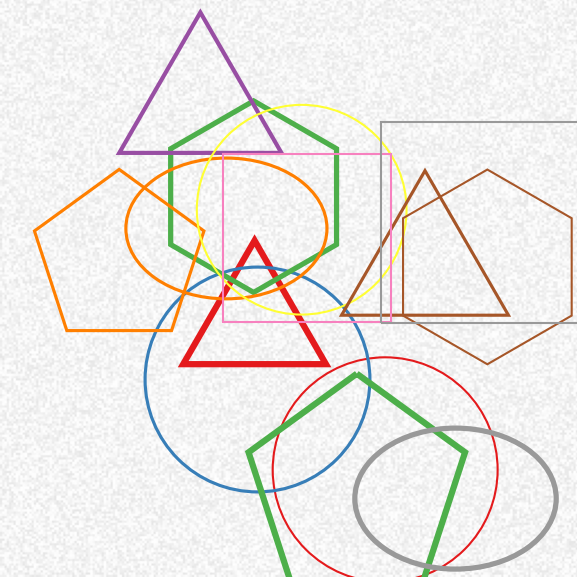[{"shape": "circle", "thickness": 1, "radius": 0.97, "center": [0.667, 0.186]}, {"shape": "triangle", "thickness": 3, "radius": 0.71, "center": [0.441, 0.44]}, {"shape": "circle", "thickness": 1.5, "radius": 0.97, "center": [0.446, 0.342]}, {"shape": "hexagon", "thickness": 2.5, "radius": 0.83, "center": [0.439, 0.659]}, {"shape": "pentagon", "thickness": 3, "radius": 0.99, "center": [0.618, 0.155]}, {"shape": "triangle", "thickness": 2, "radius": 0.81, "center": [0.347, 0.815]}, {"shape": "oval", "thickness": 1.5, "radius": 0.87, "center": [0.392, 0.604]}, {"shape": "pentagon", "thickness": 1.5, "radius": 0.77, "center": [0.206, 0.552]}, {"shape": "circle", "thickness": 1, "radius": 0.91, "center": [0.522, 0.636]}, {"shape": "triangle", "thickness": 1.5, "radius": 0.83, "center": [0.736, 0.537]}, {"shape": "hexagon", "thickness": 1, "radius": 0.84, "center": [0.844, 0.537]}, {"shape": "square", "thickness": 1, "radius": 0.73, "center": [0.531, 0.587]}, {"shape": "oval", "thickness": 2.5, "radius": 0.87, "center": [0.789, 0.136]}, {"shape": "square", "thickness": 1, "radius": 0.87, "center": [0.833, 0.614]}]